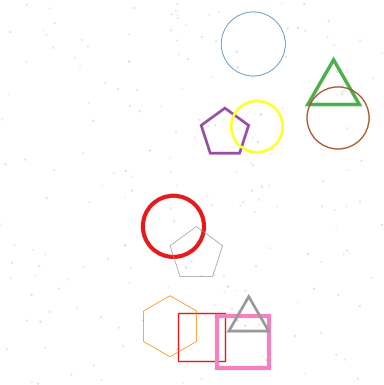[{"shape": "square", "thickness": 1, "radius": 0.31, "center": [0.524, 0.125]}, {"shape": "circle", "thickness": 3, "radius": 0.4, "center": [0.451, 0.412]}, {"shape": "circle", "thickness": 0.5, "radius": 0.42, "center": [0.658, 0.886]}, {"shape": "triangle", "thickness": 2.5, "radius": 0.39, "center": [0.866, 0.767]}, {"shape": "pentagon", "thickness": 2, "radius": 0.32, "center": [0.584, 0.654]}, {"shape": "hexagon", "thickness": 0.5, "radius": 0.4, "center": [0.442, 0.153]}, {"shape": "circle", "thickness": 2, "radius": 0.33, "center": [0.667, 0.671]}, {"shape": "circle", "thickness": 1, "radius": 0.4, "center": [0.878, 0.694]}, {"shape": "square", "thickness": 3, "radius": 0.34, "center": [0.631, 0.112]}, {"shape": "triangle", "thickness": 2, "radius": 0.3, "center": [0.646, 0.17]}, {"shape": "pentagon", "thickness": 0.5, "radius": 0.36, "center": [0.51, 0.34]}]